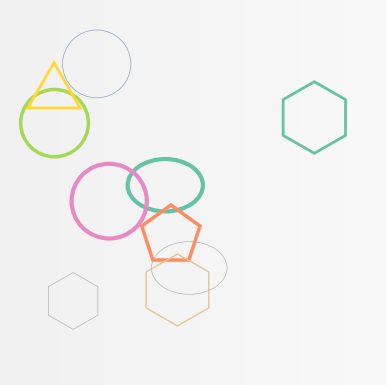[{"shape": "oval", "thickness": 3, "radius": 0.49, "center": [0.427, 0.519]}, {"shape": "hexagon", "thickness": 2, "radius": 0.46, "center": [0.811, 0.695]}, {"shape": "pentagon", "thickness": 2.5, "radius": 0.4, "center": [0.441, 0.389]}, {"shape": "circle", "thickness": 0.5, "radius": 0.44, "center": [0.25, 0.834]}, {"shape": "circle", "thickness": 3, "radius": 0.49, "center": [0.282, 0.478]}, {"shape": "circle", "thickness": 2.5, "radius": 0.44, "center": [0.141, 0.68]}, {"shape": "triangle", "thickness": 2, "radius": 0.39, "center": [0.139, 0.759]}, {"shape": "hexagon", "thickness": 1, "radius": 0.47, "center": [0.458, 0.247]}, {"shape": "hexagon", "thickness": 0.5, "radius": 0.37, "center": [0.189, 0.218]}, {"shape": "oval", "thickness": 0.5, "radius": 0.49, "center": [0.488, 0.304]}]